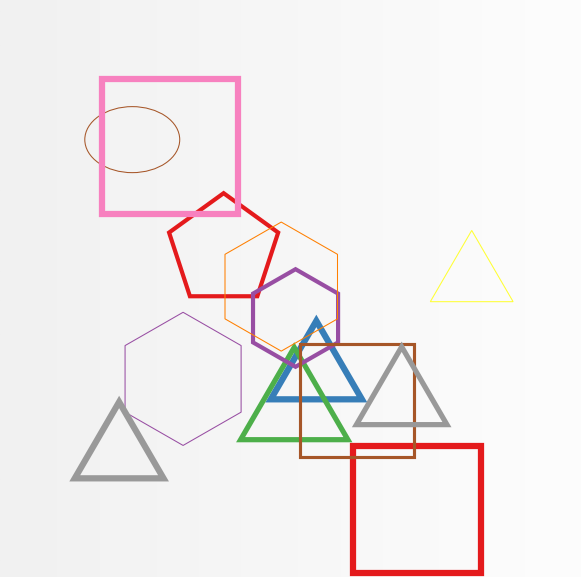[{"shape": "pentagon", "thickness": 2, "radius": 0.49, "center": [0.385, 0.566]}, {"shape": "square", "thickness": 3, "radius": 0.55, "center": [0.717, 0.116]}, {"shape": "triangle", "thickness": 3, "radius": 0.45, "center": [0.544, 0.353]}, {"shape": "triangle", "thickness": 2.5, "radius": 0.53, "center": [0.506, 0.291]}, {"shape": "hexagon", "thickness": 0.5, "radius": 0.58, "center": [0.315, 0.343]}, {"shape": "hexagon", "thickness": 2, "radius": 0.42, "center": [0.508, 0.448]}, {"shape": "hexagon", "thickness": 0.5, "radius": 0.56, "center": [0.484, 0.503]}, {"shape": "triangle", "thickness": 0.5, "radius": 0.41, "center": [0.812, 0.518]}, {"shape": "oval", "thickness": 0.5, "radius": 0.41, "center": [0.228, 0.757]}, {"shape": "square", "thickness": 1.5, "radius": 0.49, "center": [0.615, 0.306]}, {"shape": "square", "thickness": 3, "radius": 0.58, "center": [0.292, 0.745]}, {"shape": "triangle", "thickness": 2.5, "radius": 0.45, "center": [0.691, 0.309]}, {"shape": "triangle", "thickness": 3, "radius": 0.44, "center": [0.205, 0.215]}]